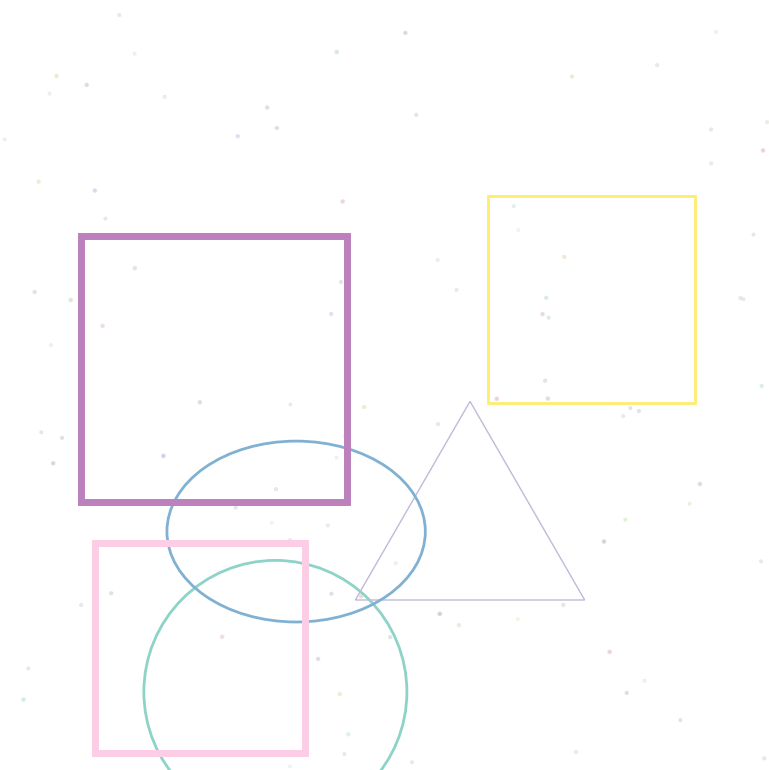[{"shape": "circle", "thickness": 1, "radius": 0.85, "center": [0.358, 0.101]}, {"shape": "triangle", "thickness": 0.5, "radius": 0.86, "center": [0.61, 0.307]}, {"shape": "oval", "thickness": 1, "radius": 0.84, "center": [0.385, 0.31]}, {"shape": "square", "thickness": 2.5, "radius": 0.68, "center": [0.259, 0.158]}, {"shape": "square", "thickness": 2.5, "radius": 0.86, "center": [0.278, 0.521]}, {"shape": "square", "thickness": 1, "radius": 0.67, "center": [0.768, 0.611]}]